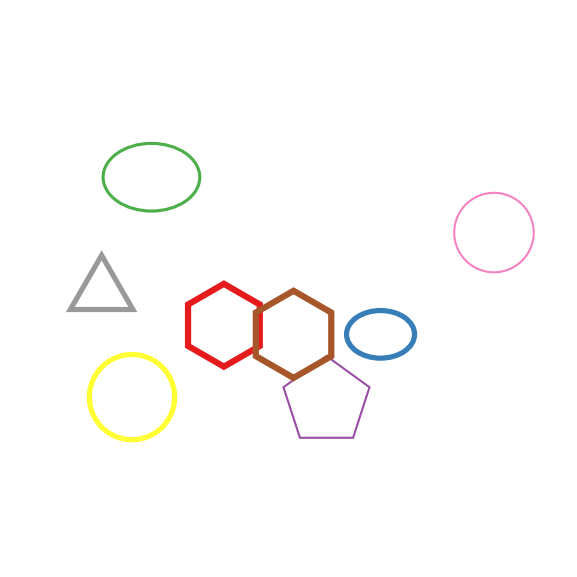[{"shape": "hexagon", "thickness": 3, "radius": 0.36, "center": [0.388, 0.436]}, {"shape": "oval", "thickness": 2.5, "radius": 0.29, "center": [0.659, 0.42]}, {"shape": "oval", "thickness": 1.5, "radius": 0.42, "center": [0.262, 0.692]}, {"shape": "pentagon", "thickness": 1, "radius": 0.39, "center": [0.565, 0.304]}, {"shape": "circle", "thickness": 2.5, "radius": 0.37, "center": [0.229, 0.311]}, {"shape": "hexagon", "thickness": 3, "radius": 0.38, "center": [0.508, 0.42]}, {"shape": "circle", "thickness": 1, "radius": 0.34, "center": [0.855, 0.596]}, {"shape": "triangle", "thickness": 2.5, "radius": 0.31, "center": [0.176, 0.494]}]